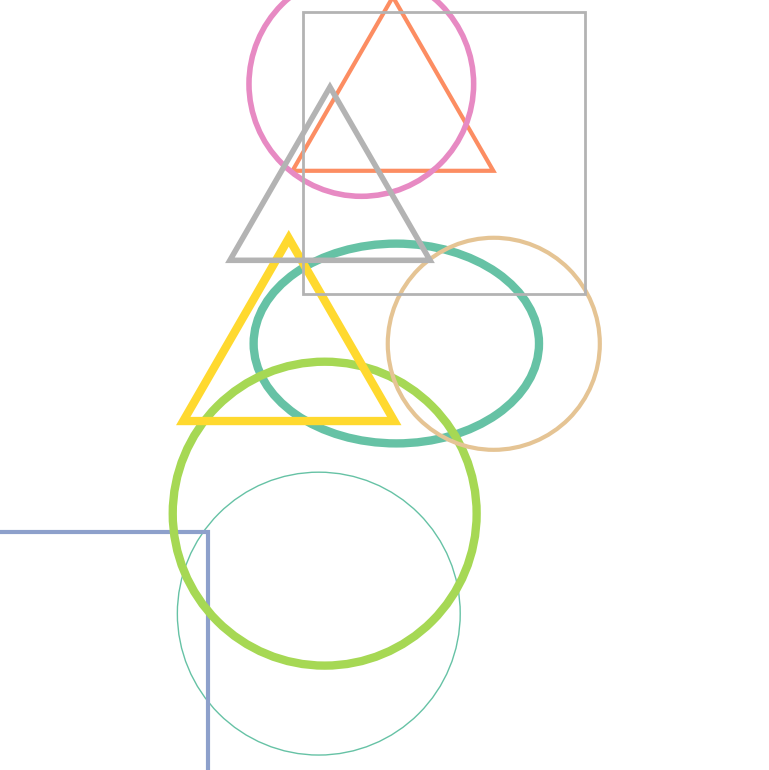[{"shape": "circle", "thickness": 0.5, "radius": 0.92, "center": [0.414, 0.203]}, {"shape": "oval", "thickness": 3, "radius": 0.93, "center": [0.515, 0.554]}, {"shape": "triangle", "thickness": 1.5, "radius": 0.75, "center": [0.51, 0.853]}, {"shape": "square", "thickness": 1.5, "radius": 0.81, "center": [0.108, 0.148]}, {"shape": "circle", "thickness": 2, "radius": 0.73, "center": [0.469, 0.891]}, {"shape": "circle", "thickness": 3, "radius": 0.99, "center": [0.422, 0.333]}, {"shape": "triangle", "thickness": 3, "radius": 0.79, "center": [0.375, 0.532]}, {"shape": "circle", "thickness": 1.5, "radius": 0.69, "center": [0.641, 0.554]}, {"shape": "square", "thickness": 1, "radius": 0.92, "center": [0.577, 0.802]}, {"shape": "triangle", "thickness": 2, "radius": 0.75, "center": [0.429, 0.737]}]